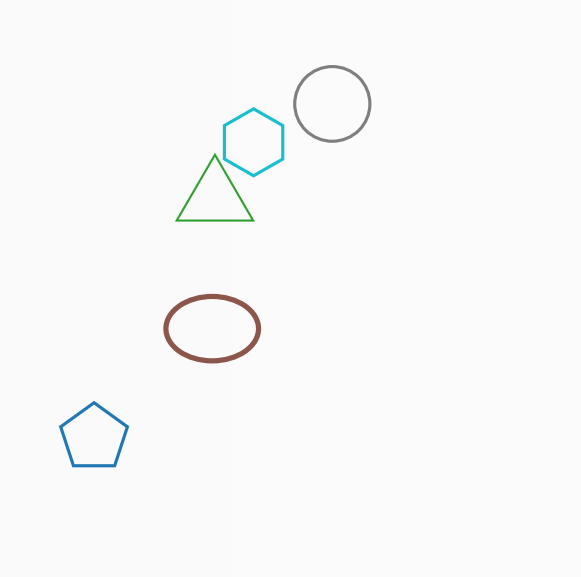[{"shape": "pentagon", "thickness": 1.5, "radius": 0.3, "center": [0.162, 0.241]}, {"shape": "triangle", "thickness": 1, "radius": 0.38, "center": [0.37, 0.655]}, {"shape": "oval", "thickness": 2.5, "radius": 0.4, "center": [0.365, 0.43]}, {"shape": "circle", "thickness": 1.5, "radius": 0.32, "center": [0.572, 0.819]}, {"shape": "hexagon", "thickness": 1.5, "radius": 0.29, "center": [0.436, 0.753]}]